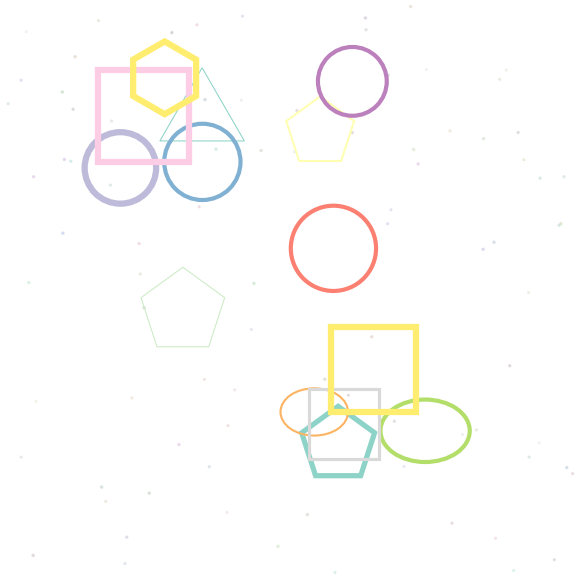[{"shape": "triangle", "thickness": 0.5, "radius": 0.42, "center": [0.35, 0.797]}, {"shape": "pentagon", "thickness": 2.5, "radius": 0.33, "center": [0.586, 0.229]}, {"shape": "pentagon", "thickness": 1, "radius": 0.31, "center": [0.554, 0.77]}, {"shape": "circle", "thickness": 3, "radius": 0.31, "center": [0.208, 0.708]}, {"shape": "circle", "thickness": 2, "radius": 0.37, "center": [0.577, 0.569]}, {"shape": "circle", "thickness": 2, "radius": 0.33, "center": [0.35, 0.719]}, {"shape": "oval", "thickness": 1, "radius": 0.29, "center": [0.544, 0.286]}, {"shape": "oval", "thickness": 2, "radius": 0.39, "center": [0.736, 0.253]}, {"shape": "square", "thickness": 3, "radius": 0.39, "center": [0.249, 0.798]}, {"shape": "square", "thickness": 1.5, "radius": 0.3, "center": [0.596, 0.265]}, {"shape": "circle", "thickness": 2, "radius": 0.3, "center": [0.61, 0.858]}, {"shape": "pentagon", "thickness": 0.5, "radius": 0.38, "center": [0.317, 0.46]}, {"shape": "hexagon", "thickness": 3, "radius": 0.31, "center": [0.285, 0.864]}, {"shape": "square", "thickness": 3, "radius": 0.37, "center": [0.646, 0.359]}]